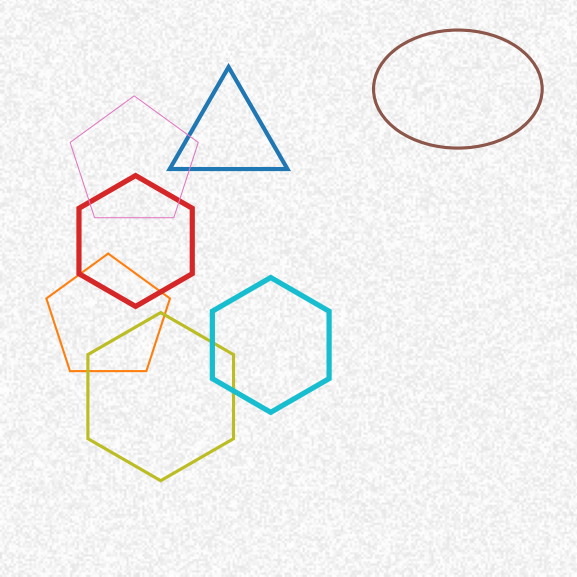[{"shape": "triangle", "thickness": 2, "radius": 0.59, "center": [0.396, 0.765]}, {"shape": "pentagon", "thickness": 1, "radius": 0.56, "center": [0.187, 0.448]}, {"shape": "hexagon", "thickness": 2.5, "radius": 0.57, "center": [0.235, 0.582]}, {"shape": "oval", "thickness": 1.5, "radius": 0.73, "center": [0.793, 0.845]}, {"shape": "pentagon", "thickness": 0.5, "radius": 0.58, "center": [0.232, 0.716]}, {"shape": "hexagon", "thickness": 1.5, "radius": 0.73, "center": [0.278, 0.312]}, {"shape": "hexagon", "thickness": 2.5, "radius": 0.58, "center": [0.469, 0.402]}]